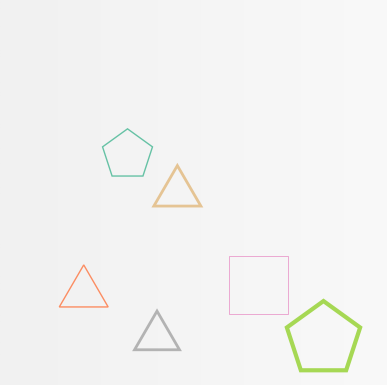[{"shape": "pentagon", "thickness": 1, "radius": 0.34, "center": [0.329, 0.598]}, {"shape": "triangle", "thickness": 1, "radius": 0.36, "center": [0.216, 0.239]}, {"shape": "square", "thickness": 0.5, "radius": 0.38, "center": [0.667, 0.26]}, {"shape": "pentagon", "thickness": 3, "radius": 0.5, "center": [0.835, 0.119]}, {"shape": "triangle", "thickness": 2, "radius": 0.35, "center": [0.458, 0.5]}, {"shape": "triangle", "thickness": 2, "radius": 0.33, "center": [0.405, 0.125]}]